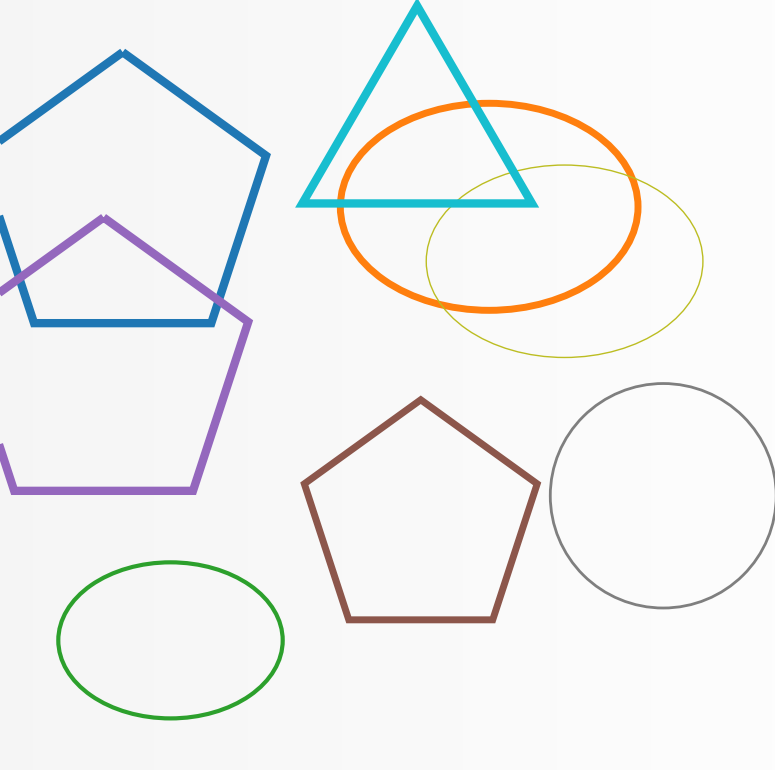[{"shape": "pentagon", "thickness": 3, "radius": 0.97, "center": [0.158, 0.738]}, {"shape": "oval", "thickness": 2.5, "radius": 0.96, "center": [0.631, 0.731]}, {"shape": "oval", "thickness": 1.5, "radius": 0.72, "center": [0.22, 0.168]}, {"shape": "pentagon", "thickness": 3, "radius": 0.98, "center": [0.134, 0.521]}, {"shape": "pentagon", "thickness": 2.5, "radius": 0.79, "center": [0.543, 0.323]}, {"shape": "circle", "thickness": 1, "radius": 0.73, "center": [0.856, 0.356]}, {"shape": "oval", "thickness": 0.5, "radius": 0.89, "center": [0.728, 0.661]}, {"shape": "triangle", "thickness": 3, "radius": 0.86, "center": [0.538, 0.821]}]